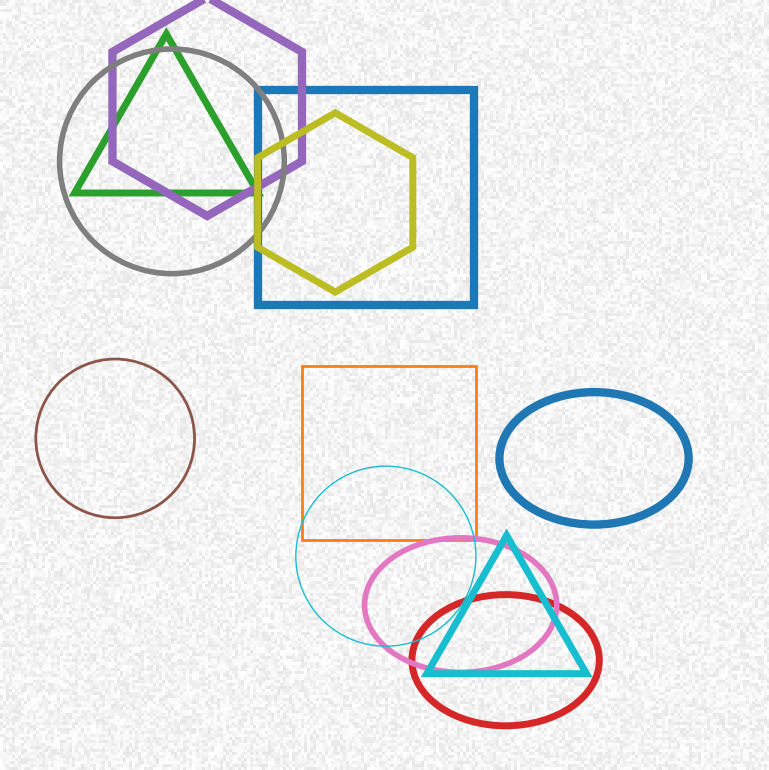[{"shape": "square", "thickness": 3, "radius": 0.7, "center": [0.475, 0.744]}, {"shape": "oval", "thickness": 3, "radius": 0.61, "center": [0.771, 0.405]}, {"shape": "square", "thickness": 1, "radius": 0.56, "center": [0.505, 0.412]}, {"shape": "triangle", "thickness": 2.5, "radius": 0.69, "center": [0.216, 0.818]}, {"shape": "oval", "thickness": 2.5, "radius": 0.61, "center": [0.657, 0.143]}, {"shape": "hexagon", "thickness": 3, "radius": 0.71, "center": [0.269, 0.862]}, {"shape": "circle", "thickness": 1, "radius": 0.52, "center": [0.15, 0.431]}, {"shape": "oval", "thickness": 2, "radius": 0.62, "center": [0.598, 0.214]}, {"shape": "circle", "thickness": 2, "radius": 0.73, "center": [0.223, 0.79]}, {"shape": "hexagon", "thickness": 2.5, "radius": 0.58, "center": [0.435, 0.737]}, {"shape": "triangle", "thickness": 2.5, "radius": 0.6, "center": [0.658, 0.185]}, {"shape": "circle", "thickness": 0.5, "radius": 0.58, "center": [0.501, 0.278]}]